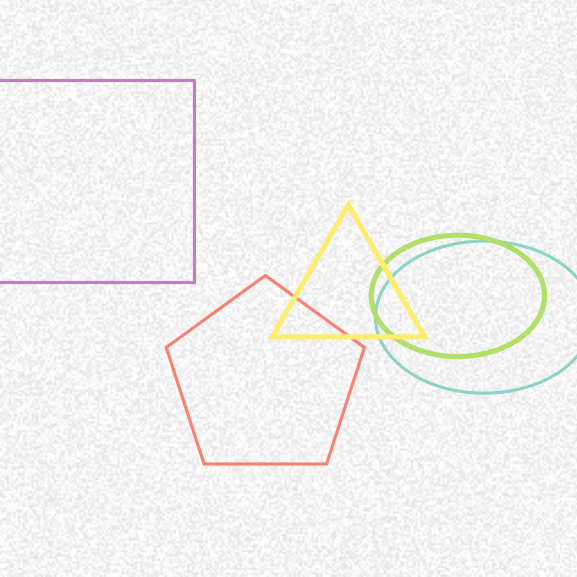[{"shape": "oval", "thickness": 1.5, "radius": 0.94, "center": [0.838, 0.45]}, {"shape": "pentagon", "thickness": 1.5, "radius": 0.9, "center": [0.459, 0.342]}, {"shape": "oval", "thickness": 2.5, "radius": 0.75, "center": [0.793, 0.487]}, {"shape": "square", "thickness": 1.5, "radius": 0.87, "center": [0.162, 0.686]}, {"shape": "triangle", "thickness": 2.5, "radius": 0.76, "center": [0.603, 0.492]}]